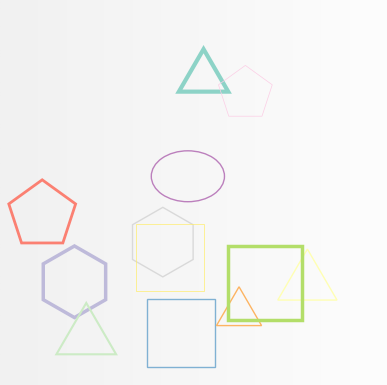[{"shape": "triangle", "thickness": 3, "radius": 0.37, "center": [0.525, 0.799]}, {"shape": "triangle", "thickness": 1, "radius": 0.44, "center": [0.793, 0.265]}, {"shape": "hexagon", "thickness": 2.5, "radius": 0.46, "center": [0.192, 0.268]}, {"shape": "pentagon", "thickness": 2, "radius": 0.45, "center": [0.109, 0.442]}, {"shape": "square", "thickness": 1, "radius": 0.44, "center": [0.467, 0.136]}, {"shape": "triangle", "thickness": 1, "radius": 0.34, "center": [0.617, 0.188]}, {"shape": "square", "thickness": 2.5, "radius": 0.48, "center": [0.684, 0.266]}, {"shape": "pentagon", "thickness": 0.5, "radius": 0.36, "center": [0.633, 0.757]}, {"shape": "hexagon", "thickness": 1, "radius": 0.45, "center": [0.42, 0.371]}, {"shape": "oval", "thickness": 1, "radius": 0.47, "center": [0.485, 0.542]}, {"shape": "triangle", "thickness": 1.5, "radius": 0.44, "center": [0.223, 0.124]}, {"shape": "square", "thickness": 0.5, "radius": 0.44, "center": [0.438, 0.332]}]